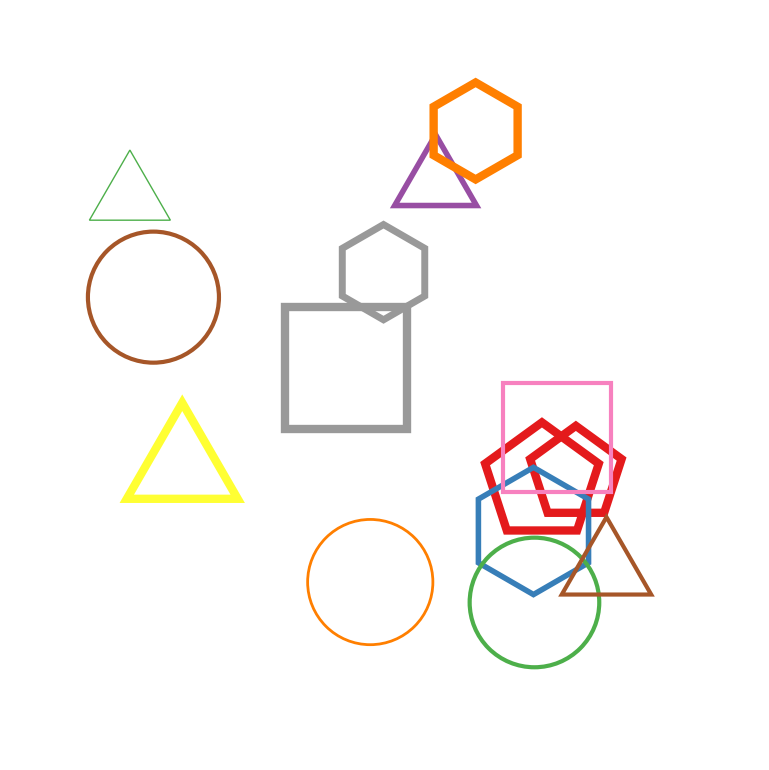[{"shape": "pentagon", "thickness": 3, "radius": 0.31, "center": [0.748, 0.385]}, {"shape": "pentagon", "thickness": 3, "radius": 0.39, "center": [0.704, 0.374]}, {"shape": "hexagon", "thickness": 2, "radius": 0.41, "center": [0.693, 0.31]}, {"shape": "triangle", "thickness": 0.5, "radius": 0.3, "center": [0.169, 0.744]}, {"shape": "circle", "thickness": 1.5, "radius": 0.42, "center": [0.694, 0.218]}, {"shape": "triangle", "thickness": 2, "radius": 0.31, "center": [0.566, 0.764]}, {"shape": "hexagon", "thickness": 3, "radius": 0.31, "center": [0.618, 0.83]}, {"shape": "circle", "thickness": 1, "radius": 0.41, "center": [0.481, 0.244]}, {"shape": "triangle", "thickness": 3, "radius": 0.42, "center": [0.237, 0.394]}, {"shape": "triangle", "thickness": 1.5, "radius": 0.34, "center": [0.788, 0.261]}, {"shape": "circle", "thickness": 1.5, "radius": 0.43, "center": [0.199, 0.614]}, {"shape": "square", "thickness": 1.5, "radius": 0.35, "center": [0.724, 0.432]}, {"shape": "hexagon", "thickness": 2.5, "radius": 0.31, "center": [0.498, 0.647]}, {"shape": "square", "thickness": 3, "radius": 0.4, "center": [0.449, 0.522]}]